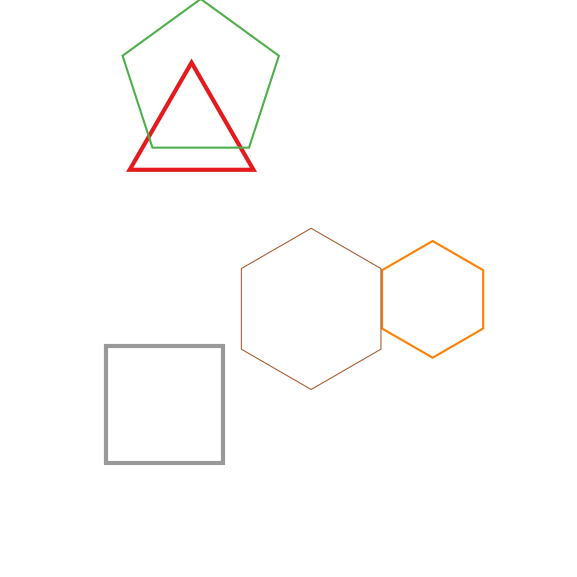[{"shape": "triangle", "thickness": 2, "radius": 0.62, "center": [0.332, 0.767]}, {"shape": "pentagon", "thickness": 1, "radius": 0.71, "center": [0.348, 0.859]}, {"shape": "hexagon", "thickness": 1, "radius": 0.51, "center": [0.749, 0.481]}, {"shape": "hexagon", "thickness": 0.5, "radius": 0.7, "center": [0.539, 0.464]}, {"shape": "square", "thickness": 2, "radius": 0.51, "center": [0.285, 0.299]}]